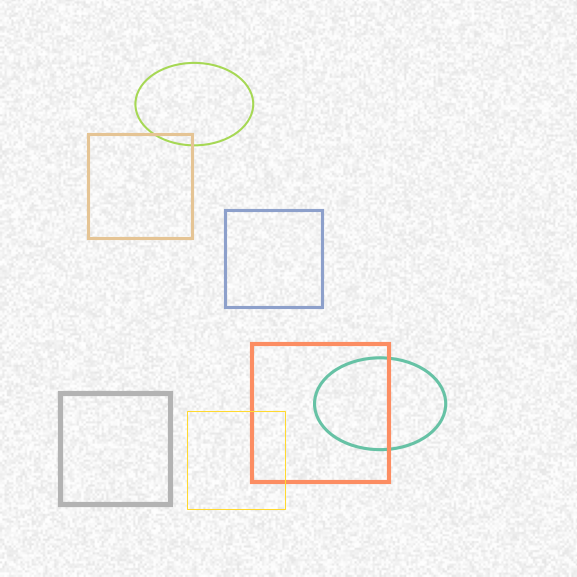[{"shape": "oval", "thickness": 1.5, "radius": 0.57, "center": [0.658, 0.3]}, {"shape": "square", "thickness": 2, "radius": 0.6, "center": [0.555, 0.284]}, {"shape": "square", "thickness": 1.5, "radius": 0.42, "center": [0.474, 0.551]}, {"shape": "oval", "thickness": 1, "radius": 0.51, "center": [0.336, 0.819]}, {"shape": "square", "thickness": 0.5, "radius": 0.43, "center": [0.409, 0.203]}, {"shape": "square", "thickness": 1.5, "radius": 0.45, "center": [0.242, 0.677]}, {"shape": "square", "thickness": 2.5, "radius": 0.48, "center": [0.199, 0.222]}]